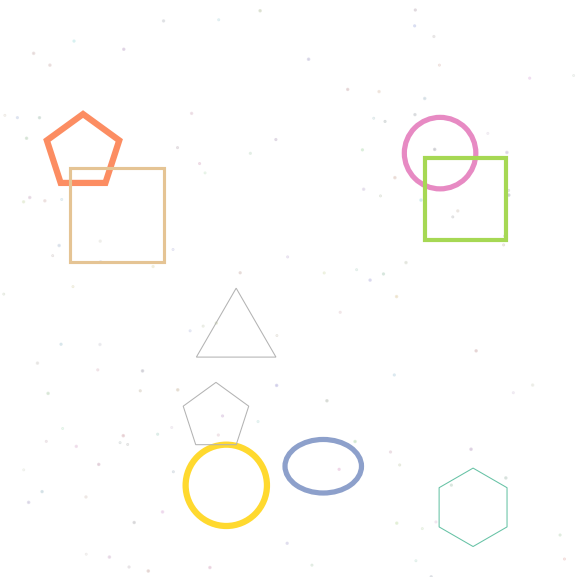[{"shape": "hexagon", "thickness": 0.5, "radius": 0.34, "center": [0.819, 0.121]}, {"shape": "pentagon", "thickness": 3, "radius": 0.33, "center": [0.144, 0.736]}, {"shape": "oval", "thickness": 2.5, "radius": 0.33, "center": [0.56, 0.192]}, {"shape": "circle", "thickness": 2.5, "radius": 0.31, "center": [0.762, 0.734]}, {"shape": "square", "thickness": 2, "radius": 0.35, "center": [0.806, 0.655]}, {"shape": "circle", "thickness": 3, "radius": 0.35, "center": [0.392, 0.159]}, {"shape": "square", "thickness": 1.5, "radius": 0.41, "center": [0.203, 0.627]}, {"shape": "triangle", "thickness": 0.5, "radius": 0.4, "center": [0.409, 0.421]}, {"shape": "pentagon", "thickness": 0.5, "radius": 0.3, "center": [0.374, 0.277]}]